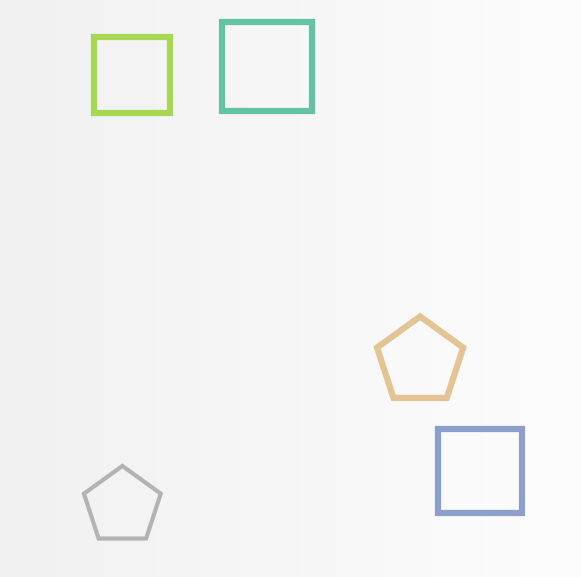[{"shape": "square", "thickness": 3, "radius": 0.38, "center": [0.46, 0.884]}, {"shape": "square", "thickness": 3, "radius": 0.36, "center": [0.826, 0.183]}, {"shape": "square", "thickness": 3, "radius": 0.33, "center": [0.227, 0.869]}, {"shape": "pentagon", "thickness": 3, "radius": 0.39, "center": [0.723, 0.373]}, {"shape": "pentagon", "thickness": 2, "radius": 0.35, "center": [0.211, 0.123]}]